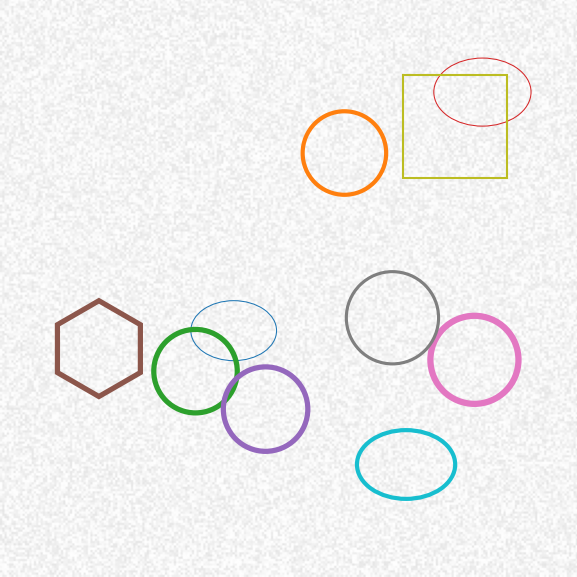[{"shape": "oval", "thickness": 0.5, "radius": 0.37, "center": [0.405, 0.427]}, {"shape": "circle", "thickness": 2, "radius": 0.36, "center": [0.596, 0.734]}, {"shape": "circle", "thickness": 2.5, "radius": 0.36, "center": [0.339, 0.356]}, {"shape": "oval", "thickness": 0.5, "radius": 0.42, "center": [0.835, 0.84]}, {"shape": "circle", "thickness": 2.5, "radius": 0.37, "center": [0.46, 0.291]}, {"shape": "hexagon", "thickness": 2.5, "radius": 0.41, "center": [0.171, 0.395]}, {"shape": "circle", "thickness": 3, "radius": 0.38, "center": [0.822, 0.376]}, {"shape": "circle", "thickness": 1.5, "radius": 0.4, "center": [0.68, 0.449]}, {"shape": "square", "thickness": 1, "radius": 0.45, "center": [0.788, 0.78]}, {"shape": "oval", "thickness": 2, "radius": 0.43, "center": [0.703, 0.195]}]